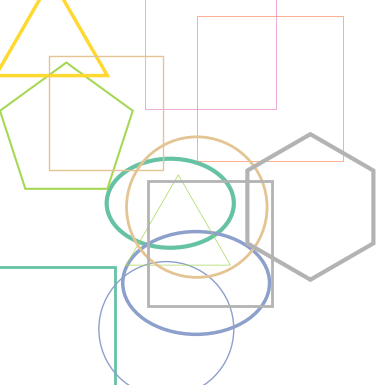[{"shape": "square", "thickness": 2, "radius": 0.79, "center": [0.142, 0.149]}, {"shape": "oval", "thickness": 3, "radius": 0.83, "center": [0.442, 0.472]}, {"shape": "square", "thickness": 0.5, "radius": 0.94, "center": [0.701, 0.771]}, {"shape": "oval", "thickness": 2.5, "radius": 0.95, "center": [0.509, 0.265]}, {"shape": "circle", "thickness": 1, "radius": 0.88, "center": [0.432, 0.145]}, {"shape": "square", "thickness": 0.5, "radius": 0.85, "center": [0.546, 0.887]}, {"shape": "pentagon", "thickness": 1.5, "radius": 0.91, "center": [0.172, 0.656]}, {"shape": "triangle", "thickness": 0.5, "radius": 0.78, "center": [0.463, 0.39]}, {"shape": "triangle", "thickness": 2.5, "radius": 0.84, "center": [0.134, 0.887]}, {"shape": "circle", "thickness": 2, "radius": 0.91, "center": [0.511, 0.462]}, {"shape": "square", "thickness": 1, "radius": 0.74, "center": [0.275, 0.707]}, {"shape": "square", "thickness": 2, "radius": 0.81, "center": [0.546, 0.367]}, {"shape": "hexagon", "thickness": 3, "radius": 0.94, "center": [0.806, 0.462]}]